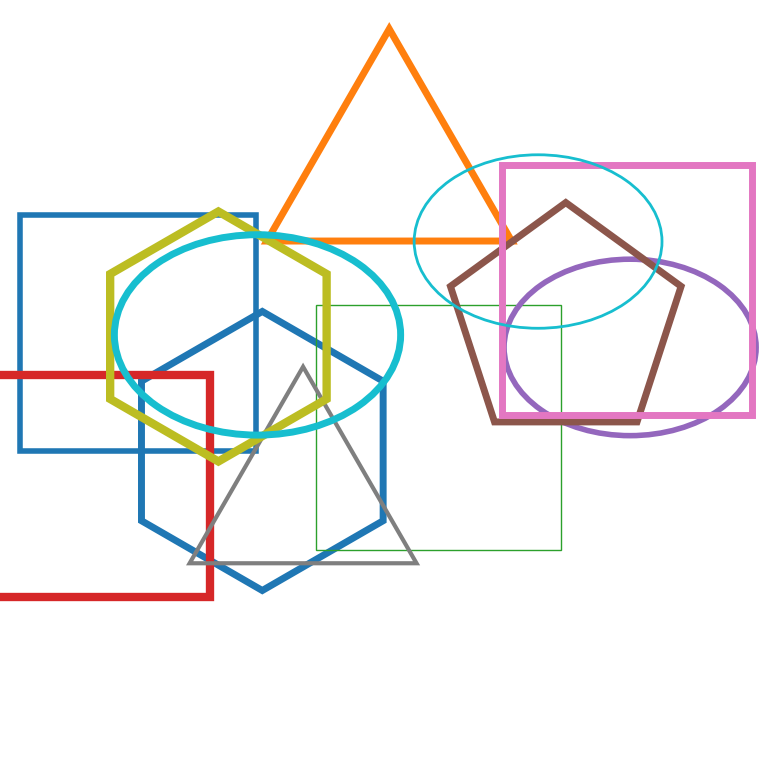[{"shape": "square", "thickness": 2, "radius": 0.77, "center": [0.179, 0.568]}, {"shape": "hexagon", "thickness": 2.5, "radius": 0.91, "center": [0.341, 0.414]}, {"shape": "triangle", "thickness": 2.5, "radius": 0.92, "center": [0.506, 0.779]}, {"shape": "square", "thickness": 0.5, "radius": 0.8, "center": [0.57, 0.445]}, {"shape": "square", "thickness": 3, "radius": 0.72, "center": [0.128, 0.369]}, {"shape": "oval", "thickness": 2, "radius": 0.82, "center": [0.818, 0.549]}, {"shape": "pentagon", "thickness": 2.5, "radius": 0.79, "center": [0.735, 0.579]}, {"shape": "square", "thickness": 2.5, "radius": 0.81, "center": [0.814, 0.623]}, {"shape": "triangle", "thickness": 1.5, "radius": 0.85, "center": [0.394, 0.354]}, {"shape": "hexagon", "thickness": 3, "radius": 0.81, "center": [0.284, 0.563]}, {"shape": "oval", "thickness": 2.5, "radius": 0.93, "center": [0.334, 0.565]}, {"shape": "oval", "thickness": 1, "radius": 0.8, "center": [0.699, 0.686]}]